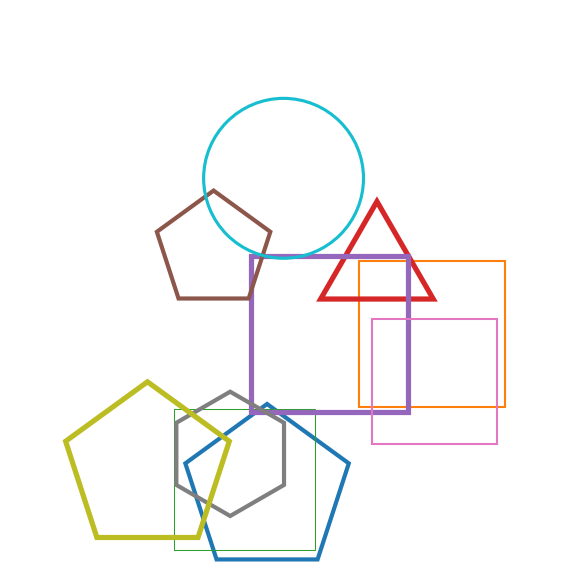[{"shape": "pentagon", "thickness": 2, "radius": 0.74, "center": [0.462, 0.151]}, {"shape": "square", "thickness": 1, "radius": 0.63, "center": [0.748, 0.421]}, {"shape": "square", "thickness": 0.5, "radius": 0.61, "center": [0.423, 0.168]}, {"shape": "triangle", "thickness": 2.5, "radius": 0.56, "center": [0.653, 0.538]}, {"shape": "square", "thickness": 2.5, "radius": 0.68, "center": [0.57, 0.421]}, {"shape": "pentagon", "thickness": 2, "radius": 0.52, "center": [0.37, 0.566]}, {"shape": "square", "thickness": 1, "radius": 0.54, "center": [0.752, 0.339]}, {"shape": "hexagon", "thickness": 2, "radius": 0.54, "center": [0.399, 0.213]}, {"shape": "pentagon", "thickness": 2.5, "radius": 0.74, "center": [0.255, 0.189]}, {"shape": "circle", "thickness": 1.5, "radius": 0.69, "center": [0.491, 0.69]}]